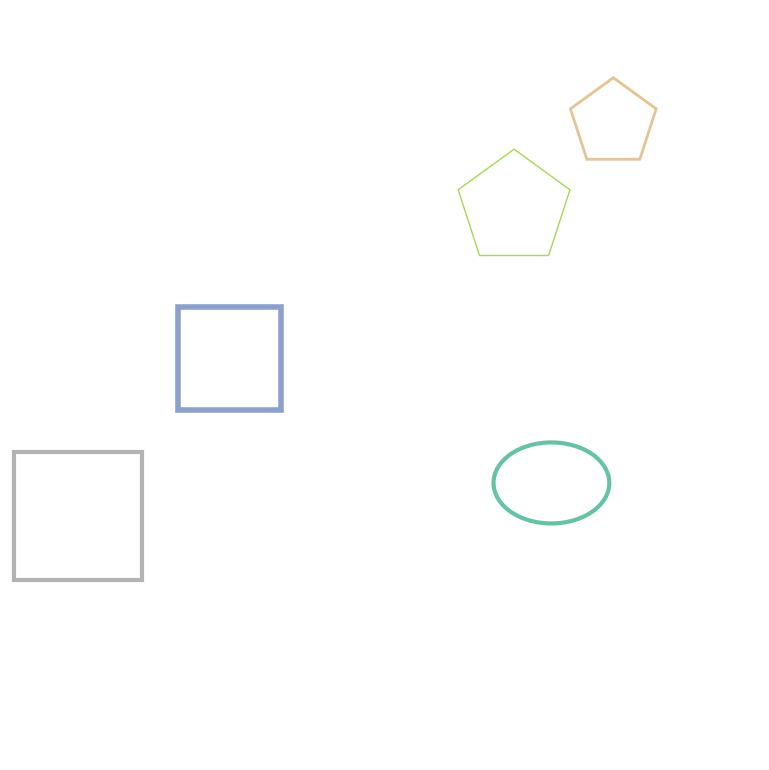[{"shape": "oval", "thickness": 1.5, "radius": 0.38, "center": [0.716, 0.373]}, {"shape": "square", "thickness": 2, "radius": 0.34, "center": [0.298, 0.534]}, {"shape": "pentagon", "thickness": 0.5, "radius": 0.38, "center": [0.668, 0.73]}, {"shape": "pentagon", "thickness": 1, "radius": 0.29, "center": [0.797, 0.841]}, {"shape": "square", "thickness": 1.5, "radius": 0.41, "center": [0.102, 0.33]}]